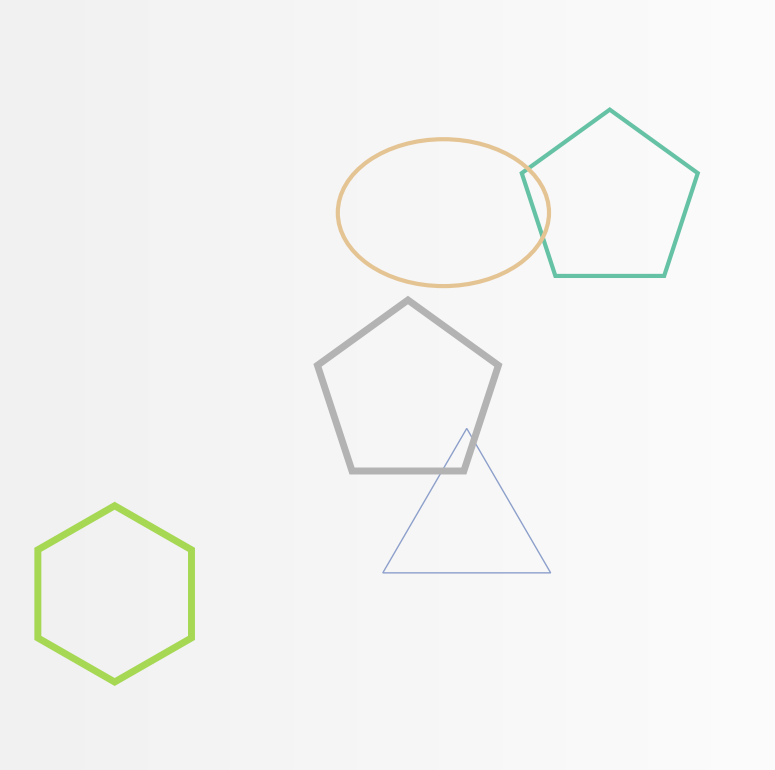[{"shape": "pentagon", "thickness": 1.5, "radius": 0.6, "center": [0.787, 0.738]}, {"shape": "triangle", "thickness": 0.5, "radius": 0.63, "center": [0.602, 0.319]}, {"shape": "hexagon", "thickness": 2.5, "radius": 0.57, "center": [0.148, 0.229]}, {"shape": "oval", "thickness": 1.5, "radius": 0.68, "center": [0.572, 0.724]}, {"shape": "pentagon", "thickness": 2.5, "radius": 0.61, "center": [0.526, 0.488]}]